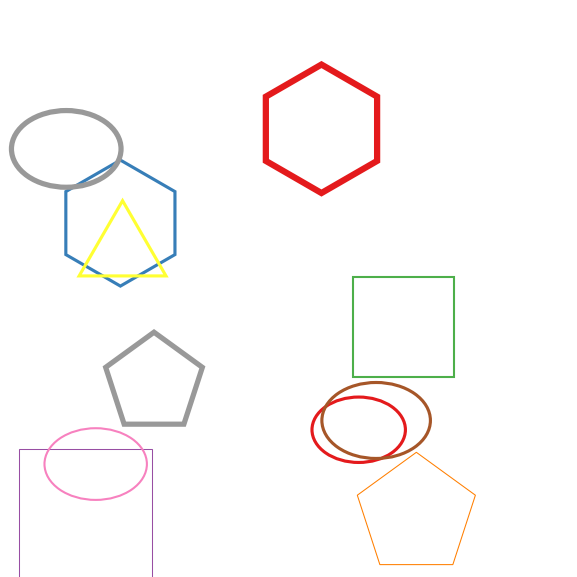[{"shape": "hexagon", "thickness": 3, "radius": 0.56, "center": [0.557, 0.776]}, {"shape": "oval", "thickness": 1.5, "radius": 0.4, "center": [0.621, 0.255]}, {"shape": "hexagon", "thickness": 1.5, "radius": 0.55, "center": [0.208, 0.613]}, {"shape": "square", "thickness": 1, "radius": 0.43, "center": [0.698, 0.433]}, {"shape": "square", "thickness": 0.5, "radius": 0.57, "center": [0.148, 0.108]}, {"shape": "pentagon", "thickness": 0.5, "radius": 0.54, "center": [0.721, 0.108]}, {"shape": "triangle", "thickness": 1.5, "radius": 0.43, "center": [0.212, 0.565]}, {"shape": "oval", "thickness": 1.5, "radius": 0.47, "center": [0.651, 0.271]}, {"shape": "oval", "thickness": 1, "radius": 0.44, "center": [0.166, 0.196]}, {"shape": "oval", "thickness": 2.5, "radius": 0.47, "center": [0.115, 0.741]}, {"shape": "pentagon", "thickness": 2.5, "radius": 0.44, "center": [0.267, 0.336]}]